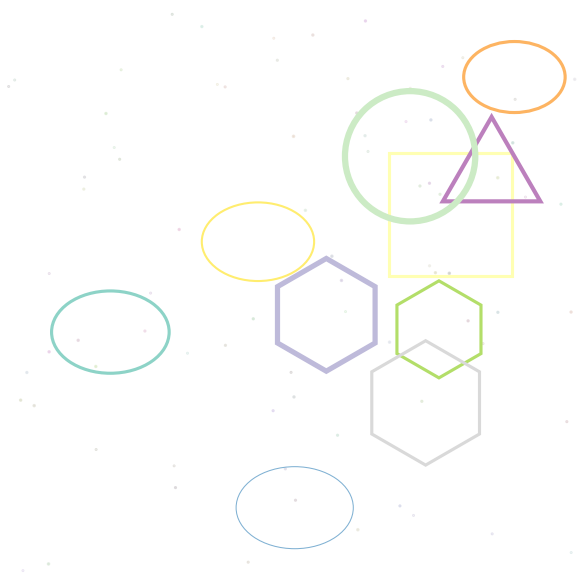[{"shape": "oval", "thickness": 1.5, "radius": 0.51, "center": [0.191, 0.424]}, {"shape": "square", "thickness": 1.5, "radius": 0.53, "center": [0.78, 0.628]}, {"shape": "hexagon", "thickness": 2.5, "radius": 0.49, "center": [0.565, 0.454]}, {"shape": "oval", "thickness": 0.5, "radius": 0.51, "center": [0.51, 0.12]}, {"shape": "oval", "thickness": 1.5, "radius": 0.44, "center": [0.891, 0.866]}, {"shape": "hexagon", "thickness": 1.5, "radius": 0.42, "center": [0.76, 0.429]}, {"shape": "hexagon", "thickness": 1.5, "radius": 0.54, "center": [0.737, 0.301]}, {"shape": "triangle", "thickness": 2, "radius": 0.49, "center": [0.851, 0.699]}, {"shape": "circle", "thickness": 3, "radius": 0.56, "center": [0.71, 0.729]}, {"shape": "oval", "thickness": 1, "radius": 0.49, "center": [0.447, 0.581]}]